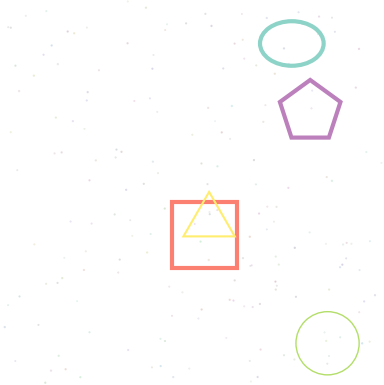[{"shape": "oval", "thickness": 3, "radius": 0.41, "center": [0.758, 0.887]}, {"shape": "square", "thickness": 3, "radius": 0.42, "center": [0.531, 0.39]}, {"shape": "circle", "thickness": 1, "radius": 0.41, "center": [0.851, 0.108]}, {"shape": "pentagon", "thickness": 3, "radius": 0.41, "center": [0.806, 0.71]}, {"shape": "triangle", "thickness": 1.5, "radius": 0.39, "center": [0.543, 0.425]}]